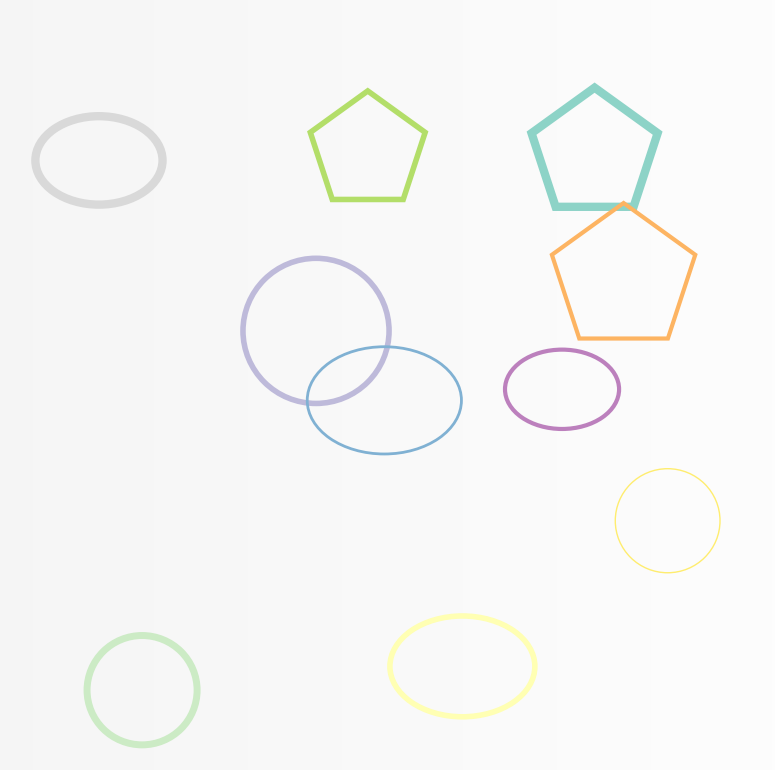[{"shape": "pentagon", "thickness": 3, "radius": 0.43, "center": [0.767, 0.801]}, {"shape": "oval", "thickness": 2, "radius": 0.47, "center": [0.597, 0.135]}, {"shape": "circle", "thickness": 2, "radius": 0.47, "center": [0.408, 0.57]}, {"shape": "oval", "thickness": 1, "radius": 0.5, "center": [0.496, 0.48]}, {"shape": "pentagon", "thickness": 1.5, "radius": 0.49, "center": [0.805, 0.639]}, {"shape": "pentagon", "thickness": 2, "radius": 0.39, "center": [0.474, 0.804]}, {"shape": "oval", "thickness": 3, "radius": 0.41, "center": [0.128, 0.792]}, {"shape": "oval", "thickness": 1.5, "radius": 0.37, "center": [0.725, 0.494]}, {"shape": "circle", "thickness": 2.5, "radius": 0.35, "center": [0.183, 0.104]}, {"shape": "circle", "thickness": 0.5, "radius": 0.34, "center": [0.861, 0.324]}]